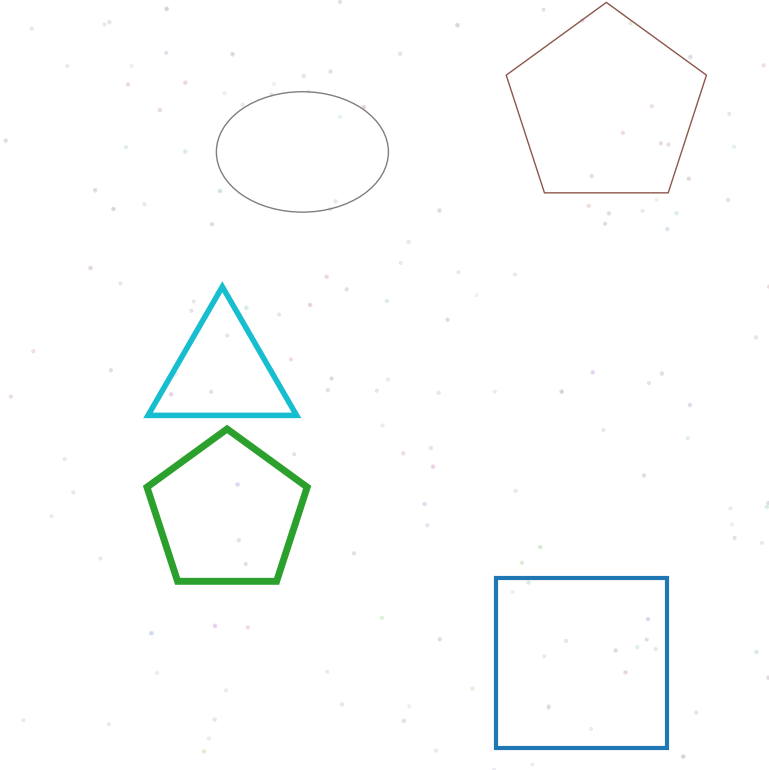[{"shape": "square", "thickness": 1.5, "radius": 0.55, "center": [0.755, 0.139]}, {"shape": "pentagon", "thickness": 2.5, "radius": 0.55, "center": [0.295, 0.334]}, {"shape": "pentagon", "thickness": 0.5, "radius": 0.68, "center": [0.787, 0.86]}, {"shape": "oval", "thickness": 0.5, "radius": 0.56, "center": [0.393, 0.803]}, {"shape": "triangle", "thickness": 2, "radius": 0.56, "center": [0.289, 0.516]}]